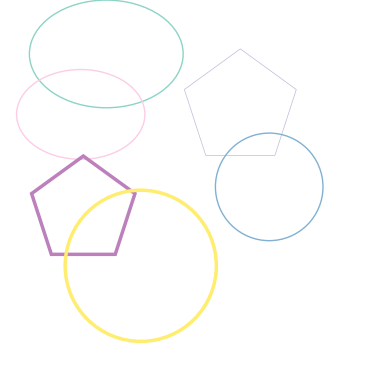[{"shape": "oval", "thickness": 1, "radius": 1.0, "center": [0.276, 0.86]}, {"shape": "pentagon", "thickness": 0.5, "radius": 0.76, "center": [0.624, 0.72]}, {"shape": "circle", "thickness": 1, "radius": 0.7, "center": [0.699, 0.515]}, {"shape": "oval", "thickness": 1, "radius": 0.83, "center": [0.21, 0.703]}, {"shape": "pentagon", "thickness": 2.5, "radius": 0.71, "center": [0.216, 0.454]}, {"shape": "circle", "thickness": 2.5, "radius": 0.98, "center": [0.366, 0.31]}]